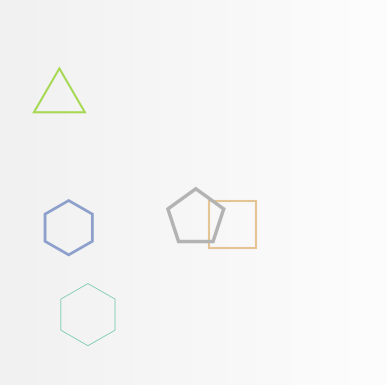[{"shape": "hexagon", "thickness": 0.5, "radius": 0.4, "center": [0.227, 0.183]}, {"shape": "hexagon", "thickness": 2, "radius": 0.35, "center": [0.177, 0.409]}, {"shape": "triangle", "thickness": 1.5, "radius": 0.38, "center": [0.153, 0.746]}, {"shape": "square", "thickness": 1.5, "radius": 0.3, "center": [0.601, 0.416]}, {"shape": "pentagon", "thickness": 2.5, "radius": 0.38, "center": [0.505, 0.434]}]